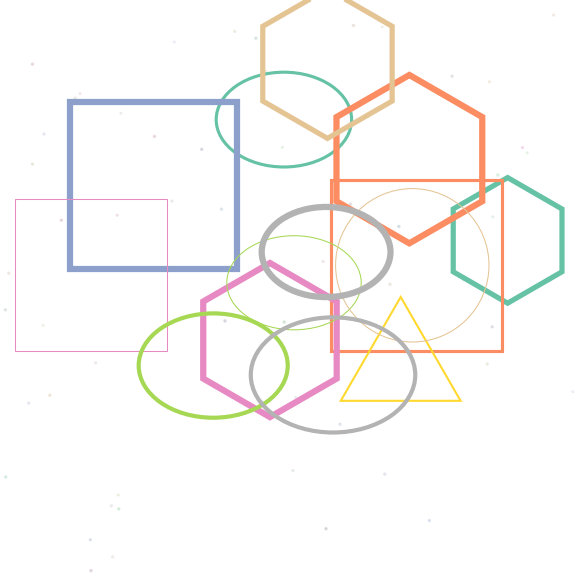[{"shape": "oval", "thickness": 1.5, "radius": 0.59, "center": [0.492, 0.792]}, {"shape": "hexagon", "thickness": 2.5, "radius": 0.54, "center": [0.879, 0.583]}, {"shape": "hexagon", "thickness": 3, "radius": 0.73, "center": [0.709, 0.724]}, {"shape": "square", "thickness": 1.5, "radius": 0.74, "center": [0.721, 0.54]}, {"shape": "square", "thickness": 3, "radius": 0.72, "center": [0.265, 0.678]}, {"shape": "square", "thickness": 0.5, "radius": 0.66, "center": [0.158, 0.523]}, {"shape": "hexagon", "thickness": 3, "radius": 0.67, "center": [0.467, 0.41]}, {"shape": "oval", "thickness": 2, "radius": 0.65, "center": [0.369, 0.366]}, {"shape": "oval", "thickness": 0.5, "radius": 0.58, "center": [0.509, 0.509]}, {"shape": "triangle", "thickness": 1, "radius": 0.6, "center": [0.694, 0.365]}, {"shape": "circle", "thickness": 0.5, "radius": 0.66, "center": [0.714, 0.54]}, {"shape": "hexagon", "thickness": 2.5, "radius": 0.65, "center": [0.567, 0.889]}, {"shape": "oval", "thickness": 2, "radius": 0.71, "center": [0.577, 0.35]}, {"shape": "oval", "thickness": 3, "radius": 0.56, "center": [0.565, 0.563]}]